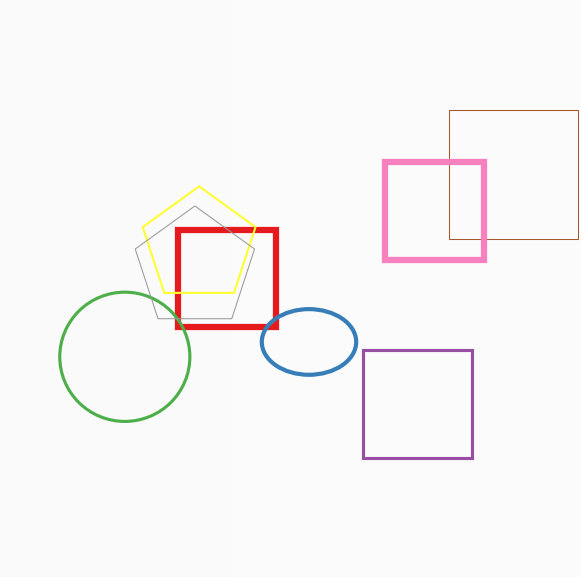[{"shape": "square", "thickness": 3, "radius": 0.42, "center": [0.39, 0.517]}, {"shape": "oval", "thickness": 2, "radius": 0.41, "center": [0.532, 0.407]}, {"shape": "circle", "thickness": 1.5, "radius": 0.56, "center": [0.215, 0.381]}, {"shape": "square", "thickness": 1.5, "radius": 0.47, "center": [0.719, 0.3]}, {"shape": "pentagon", "thickness": 1, "radius": 0.51, "center": [0.343, 0.574]}, {"shape": "square", "thickness": 0.5, "radius": 0.56, "center": [0.883, 0.697]}, {"shape": "square", "thickness": 3, "radius": 0.42, "center": [0.748, 0.634]}, {"shape": "pentagon", "thickness": 0.5, "radius": 0.54, "center": [0.335, 0.535]}]